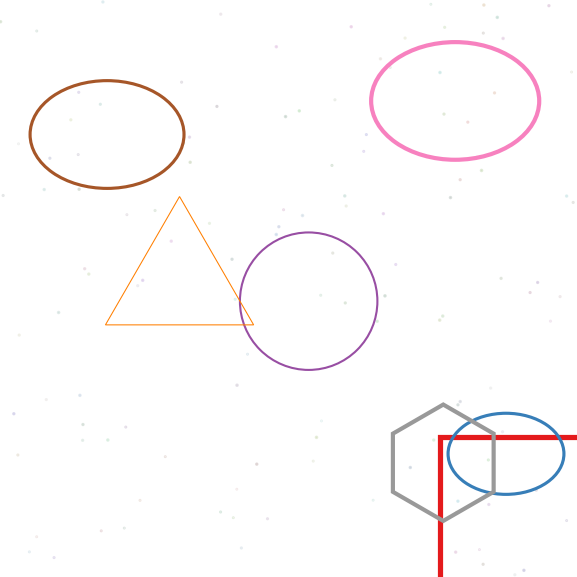[{"shape": "square", "thickness": 2.5, "radius": 0.65, "center": [0.89, 0.113]}, {"shape": "oval", "thickness": 1.5, "radius": 0.5, "center": [0.876, 0.213]}, {"shape": "circle", "thickness": 1, "radius": 0.6, "center": [0.534, 0.478]}, {"shape": "triangle", "thickness": 0.5, "radius": 0.74, "center": [0.311, 0.511]}, {"shape": "oval", "thickness": 1.5, "radius": 0.67, "center": [0.185, 0.766]}, {"shape": "oval", "thickness": 2, "radius": 0.73, "center": [0.788, 0.824]}, {"shape": "hexagon", "thickness": 2, "radius": 0.5, "center": [0.768, 0.198]}]